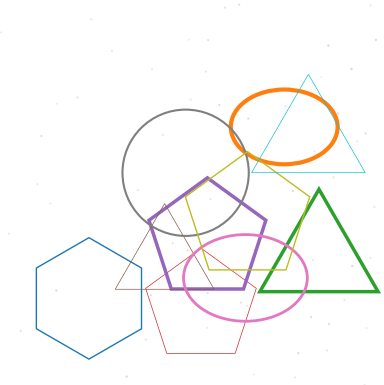[{"shape": "hexagon", "thickness": 1, "radius": 0.79, "center": [0.231, 0.225]}, {"shape": "oval", "thickness": 3, "radius": 0.69, "center": [0.738, 0.67]}, {"shape": "triangle", "thickness": 2.5, "radius": 0.89, "center": [0.829, 0.331]}, {"shape": "pentagon", "thickness": 0.5, "radius": 0.76, "center": [0.522, 0.204]}, {"shape": "pentagon", "thickness": 2.5, "radius": 0.8, "center": [0.539, 0.378]}, {"shape": "triangle", "thickness": 0.5, "radius": 0.74, "center": [0.428, 0.323]}, {"shape": "oval", "thickness": 2, "radius": 0.8, "center": [0.637, 0.278]}, {"shape": "circle", "thickness": 1.5, "radius": 0.82, "center": [0.482, 0.551]}, {"shape": "pentagon", "thickness": 1, "radius": 0.85, "center": [0.643, 0.436]}, {"shape": "triangle", "thickness": 0.5, "radius": 0.85, "center": [0.801, 0.637]}]